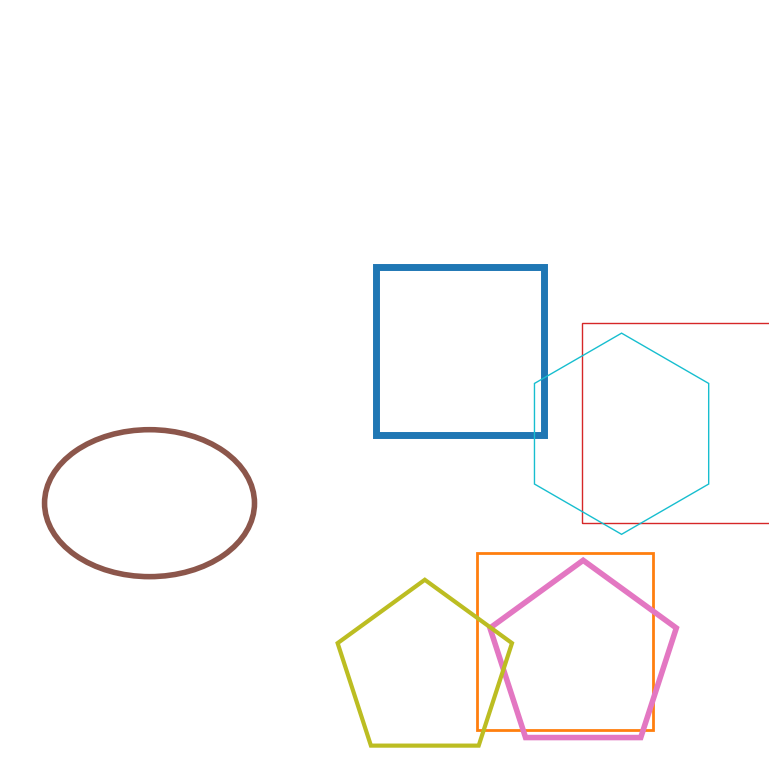[{"shape": "square", "thickness": 2.5, "radius": 0.55, "center": [0.598, 0.544]}, {"shape": "square", "thickness": 1, "radius": 0.57, "center": [0.734, 0.167]}, {"shape": "square", "thickness": 0.5, "radius": 0.65, "center": [0.886, 0.451]}, {"shape": "oval", "thickness": 2, "radius": 0.68, "center": [0.194, 0.347]}, {"shape": "pentagon", "thickness": 2, "radius": 0.64, "center": [0.757, 0.145]}, {"shape": "pentagon", "thickness": 1.5, "radius": 0.6, "center": [0.552, 0.128]}, {"shape": "hexagon", "thickness": 0.5, "radius": 0.65, "center": [0.807, 0.437]}]